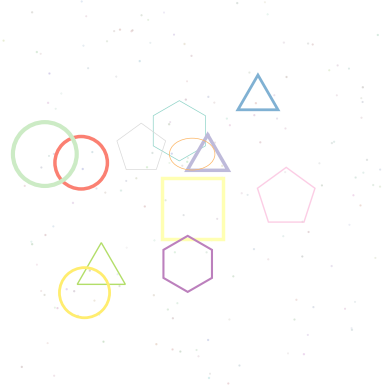[{"shape": "hexagon", "thickness": 0.5, "radius": 0.39, "center": [0.466, 0.66]}, {"shape": "square", "thickness": 2.5, "radius": 0.39, "center": [0.5, 0.458]}, {"shape": "triangle", "thickness": 2.5, "radius": 0.31, "center": [0.539, 0.588]}, {"shape": "circle", "thickness": 2.5, "radius": 0.34, "center": [0.211, 0.577]}, {"shape": "triangle", "thickness": 2, "radius": 0.3, "center": [0.67, 0.745]}, {"shape": "oval", "thickness": 0.5, "radius": 0.3, "center": [0.499, 0.6]}, {"shape": "triangle", "thickness": 1, "radius": 0.36, "center": [0.263, 0.298]}, {"shape": "pentagon", "thickness": 1, "radius": 0.39, "center": [0.743, 0.487]}, {"shape": "pentagon", "thickness": 0.5, "radius": 0.33, "center": [0.367, 0.614]}, {"shape": "hexagon", "thickness": 1.5, "radius": 0.36, "center": [0.488, 0.315]}, {"shape": "circle", "thickness": 3, "radius": 0.41, "center": [0.116, 0.6]}, {"shape": "circle", "thickness": 2, "radius": 0.33, "center": [0.22, 0.24]}]